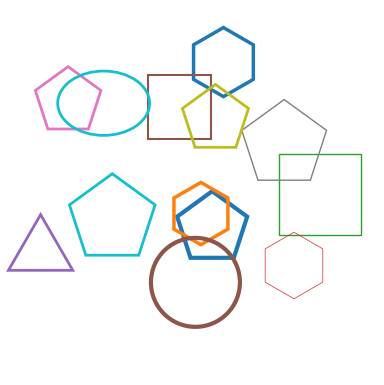[{"shape": "hexagon", "thickness": 2.5, "radius": 0.45, "center": [0.58, 0.839]}, {"shape": "pentagon", "thickness": 3, "radius": 0.48, "center": [0.551, 0.408]}, {"shape": "hexagon", "thickness": 2.5, "radius": 0.4, "center": [0.522, 0.445]}, {"shape": "square", "thickness": 1, "radius": 0.53, "center": [0.83, 0.495]}, {"shape": "hexagon", "thickness": 0.5, "radius": 0.43, "center": [0.764, 0.31]}, {"shape": "triangle", "thickness": 2, "radius": 0.48, "center": [0.105, 0.346]}, {"shape": "circle", "thickness": 3, "radius": 0.58, "center": [0.508, 0.267]}, {"shape": "square", "thickness": 1.5, "radius": 0.41, "center": [0.466, 0.722]}, {"shape": "pentagon", "thickness": 2, "radius": 0.45, "center": [0.177, 0.737]}, {"shape": "pentagon", "thickness": 1, "radius": 0.58, "center": [0.738, 0.626]}, {"shape": "pentagon", "thickness": 2, "radius": 0.45, "center": [0.56, 0.69]}, {"shape": "pentagon", "thickness": 2, "radius": 0.58, "center": [0.292, 0.432]}, {"shape": "oval", "thickness": 2, "radius": 0.6, "center": [0.269, 0.732]}]